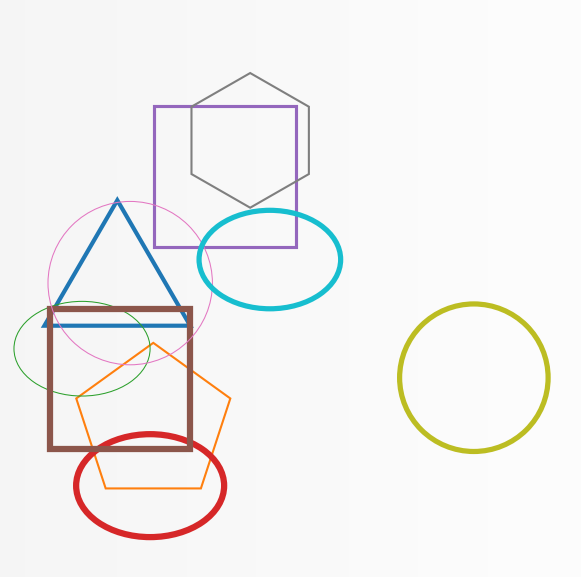[{"shape": "triangle", "thickness": 2, "radius": 0.72, "center": [0.202, 0.508]}, {"shape": "pentagon", "thickness": 1, "radius": 0.7, "center": [0.264, 0.266]}, {"shape": "oval", "thickness": 0.5, "radius": 0.59, "center": [0.141, 0.395]}, {"shape": "oval", "thickness": 3, "radius": 0.64, "center": [0.258, 0.158]}, {"shape": "square", "thickness": 1.5, "radius": 0.61, "center": [0.387, 0.693]}, {"shape": "square", "thickness": 3, "radius": 0.6, "center": [0.206, 0.343]}, {"shape": "circle", "thickness": 0.5, "radius": 0.71, "center": [0.224, 0.509]}, {"shape": "hexagon", "thickness": 1, "radius": 0.58, "center": [0.43, 0.756]}, {"shape": "circle", "thickness": 2.5, "radius": 0.64, "center": [0.815, 0.345]}, {"shape": "oval", "thickness": 2.5, "radius": 0.61, "center": [0.464, 0.55]}]